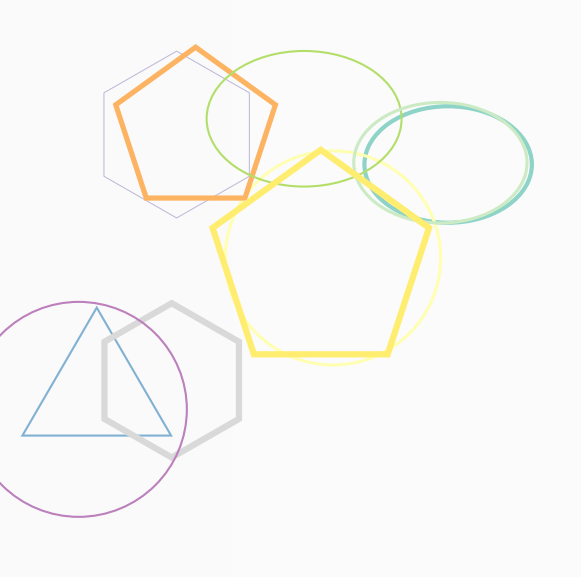[{"shape": "oval", "thickness": 2, "radius": 0.72, "center": [0.771, 0.714]}, {"shape": "circle", "thickness": 1.5, "radius": 0.93, "center": [0.573, 0.552]}, {"shape": "hexagon", "thickness": 0.5, "radius": 0.72, "center": [0.304, 0.766]}, {"shape": "triangle", "thickness": 1, "radius": 0.74, "center": [0.166, 0.319]}, {"shape": "pentagon", "thickness": 2.5, "radius": 0.72, "center": [0.336, 0.773]}, {"shape": "oval", "thickness": 1, "radius": 0.84, "center": [0.523, 0.793]}, {"shape": "hexagon", "thickness": 3, "radius": 0.67, "center": [0.295, 0.341]}, {"shape": "circle", "thickness": 1, "radius": 0.93, "center": [0.135, 0.29]}, {"shape": "oval", "thickness": 1.5, "radius": 0.75, "center": [0.758, 0.717]}, {"shape": "pentagon", "thickness": 3, "radius": 0.98, "center": [0.552, 0.544]}]